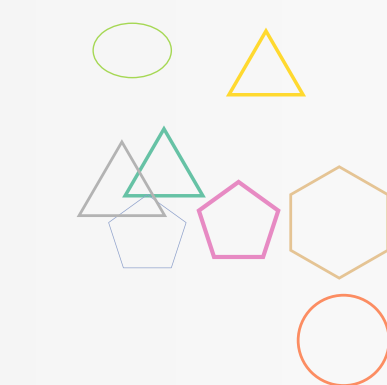[{"shape": "triangle", "thickness": 2.5, "radius": 0.58, "center": [0.423, 0.549]}, {"shape": "circle", "thickness": 2, "radius": 0.59, "center": [0.887, 0.116]}, {"shape": "pentagon", "thickness": 0.5, "radius": 0.53, "center": [0.38, 0.389]}, {"shape": "pentagon", "thickness": 3, "radius": 0.54, "center": [0.616, 0.42]}, {"shape": "oval", "thickness": 1, "radius": 0.5, "center": [0.341, 0.869]}, {"shape": "triangle", "thickness": 2.5, "radius": 0.55, "center": [0.686, 0.809]}, {"shape": "hexagon", "thickness": 2, "radius": 0.72, "center": [0.875, 0.422]}, {"shape": "triangle", "thickness": 2, "radius": 0.64, "center": [0.315, 0.504]}]